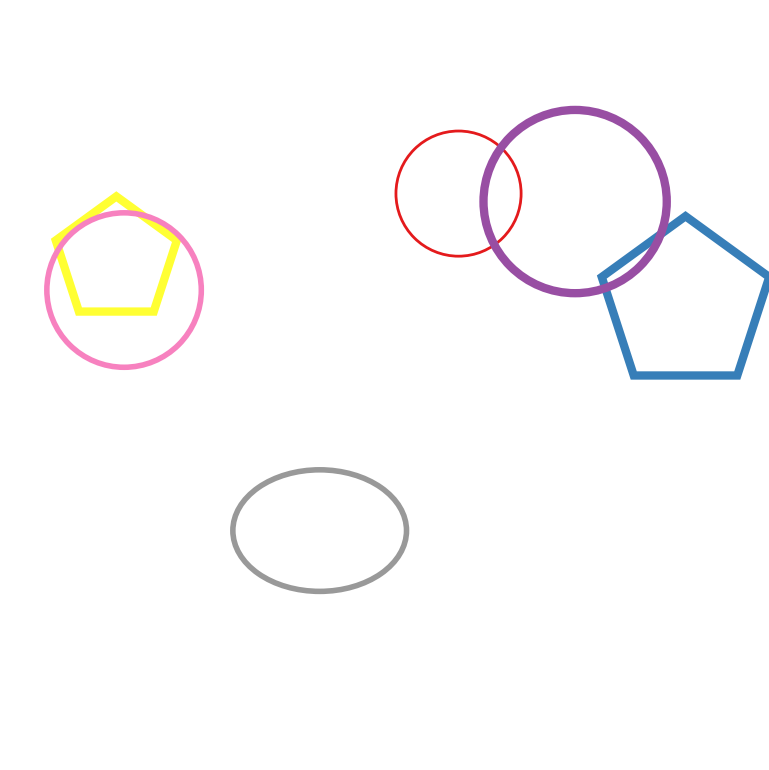[{"shape": "circle", "thickness": 1, "radius": 0.41, "center": [0.595, 0.749]}, {"shape": "pentagon", "thickness": 3, "radius": 0.57, "center": [0.89, 0.605]}, {"shape": "circle", "thickness": 3, "radius": 0.59, "center": [0.747, 0.738]}, {"shape": "pentagon", "thickness": 3, "radius": 0.41, "center": [0.151, 0.662]}, {"shape": "circle", "thickness": 2, "radius": 0.5, "center": [0.161, 0.623]}, {"shape": "oval", "thickness": 2, "radius": 0.56, "center": [0.415, 0.311]}]